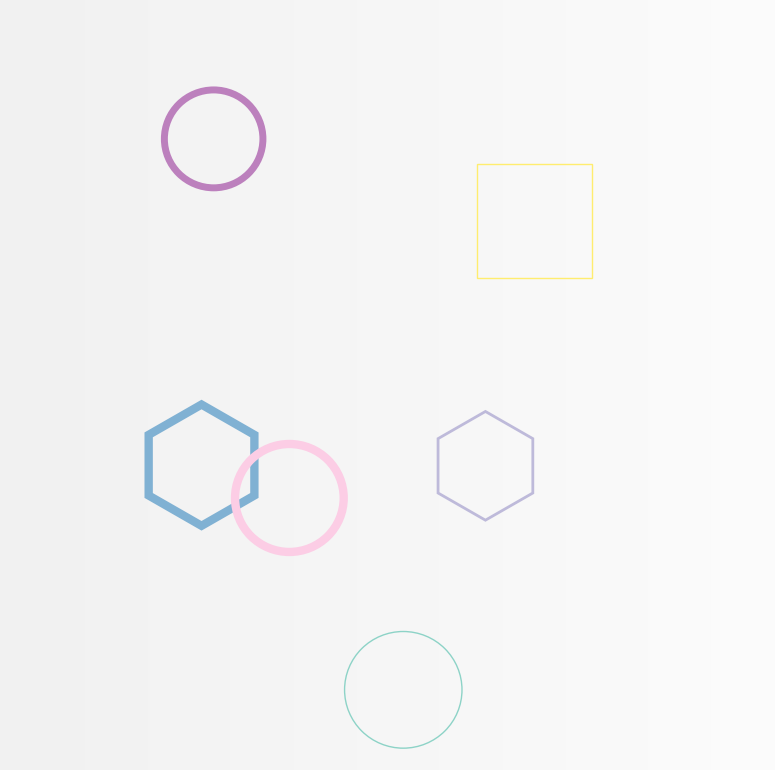[{"shape": "circle", "thickness": 0.5, "radius": 0.38, "center": [0.52, 0.104]}, {"shape": "hexagon", "thickness": 1, "radius": 0.35, "center": [0.626, 0.395]}, {"shape": "hexagon", "thickness": 3, "radius": 0.39, "center": [0.26, 0.396]}, {"shape": "circle", "thickness": 3, "radius": 0.35, "center": [0.373, 0.353]}, {"shape": "circle", "thickness": 2.5, "radius": 0.32, "center": [0.276, 0.82]}, {"shape": "square", "thickness": 0.5, "radius": 0.37, "center": [0.69, 0.713]}]